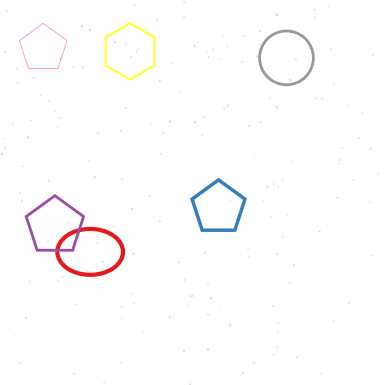[{"shape": "oval", "thickness": 3, "radius": 0.43, "center": [0.234, 0.346]}, {"shape": "pentagon", "thickness": 2.5, "radius": 0.36, "center": [0.568, 0.461]}, {"shape": "pentagon", "thickness": 2, "radius": 0.39, "center": [0.143, 0.413]}, {"shape": "hexagon", "thickness": 1.5, "radius": 0.37, "center": [0.338, 0.867]}, {"shape": "pentagon", "thickness": 0.5, "radius": 0.32, "center": [0.112, 0.874]}, {"shape": "circle", "thickness": 2, "radius": 0.35, "center": [0.744, 0.85]}]